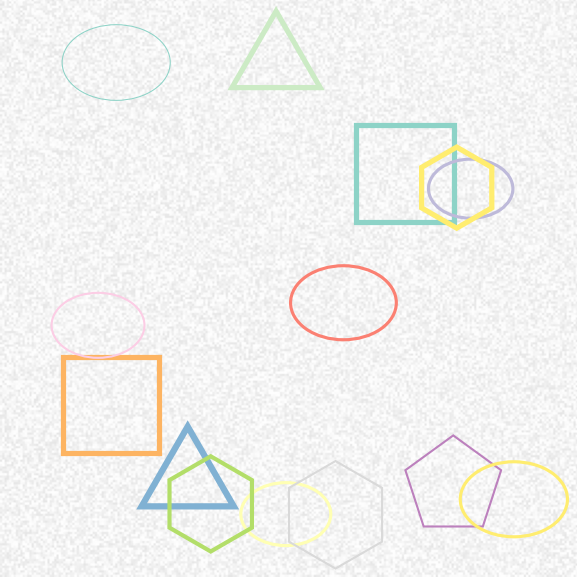[{"shape": "square", "thickness": 2.5, "radius": 0.42, "center": [0.701, 0.698]}, {"shape": "oval", "thickness": 0.5, "radius": 0.47, "center": [0.201, 0.891]}, {"shape": "oval", "thickness": 1.5, "radius": 0.39, "center": [0.495, 0.109]}, {"shape": "oval", "thickness": 1.5, "radius": 0.37, "center": [0.815, 0.672]}, {"shape": "oval", "thickness": 1.5, "radius": 0.46, "center": [0.595, 0.475]}, {"shape": "triangle", "thickness": 3, "radius": 0.46, "center": [0.325, 0.168]}, {"shape": "square", "thickness": 2.5, "radius": 0.41, "center": [0.192, 0.298]}, {"shape": "hexagon", "thickness": 2, "radius": 0.41, "center": [0.365, 0.127]}, {"shape": "oval", "thickness": 1, "radius": 0.4, "center": [0.17, 0.436]}, {"shape": "hexagon", "thickness": 1, "radius": 0.47, "center": [0.581, 0.108]}, {"shape": "pentagon", "thickness": 1, "radius": 0.44, "center": [0.785, 0.158]}, {"shape": "triangle", "thickness": 2.5, "radius": 0.44, "center": [0.478, 0.892]}, {"shape": "hexagon", "thickness": 2.5, "radius": 0.35, "center": [0.791, 0.674]}, {"shape": "oval", "thickness": 1.5, "radius": 0.46, "center": [0.89, 0.135]}]